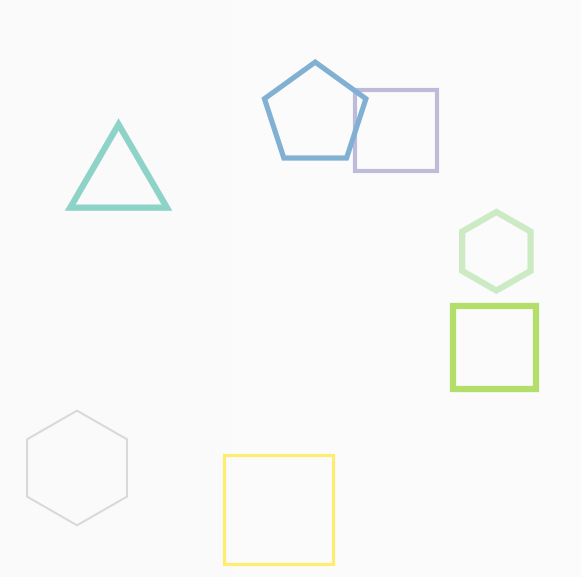[{"shape": "triangle", "thickness": 3, "radius": 0.48, "center": [0.204, 0.688]}, {"shape": "square", "thickness": 2, "radius": 0.35, "center": [0.681, 0.774]}, {"shape": "pentagon", "thickness": 2.5, "radius": 0.46, "center": [0.542, 0.8]}, {"shape": "square", "thickness": 3, "radius": 0.36, "center": [0.851, 0.397]}, {"shape": "hexagon", "thickness": 1, "radius": 0.5, "center": [0.133, 0.189]}, {"shape": "hexagon", "thickness": 3, "radius": 0.34, "center": [0.854, 0.564]}, {"shape": "square", "thickness": 1.5, "radius": 0.47, "center": [0.48, 0.117]}]